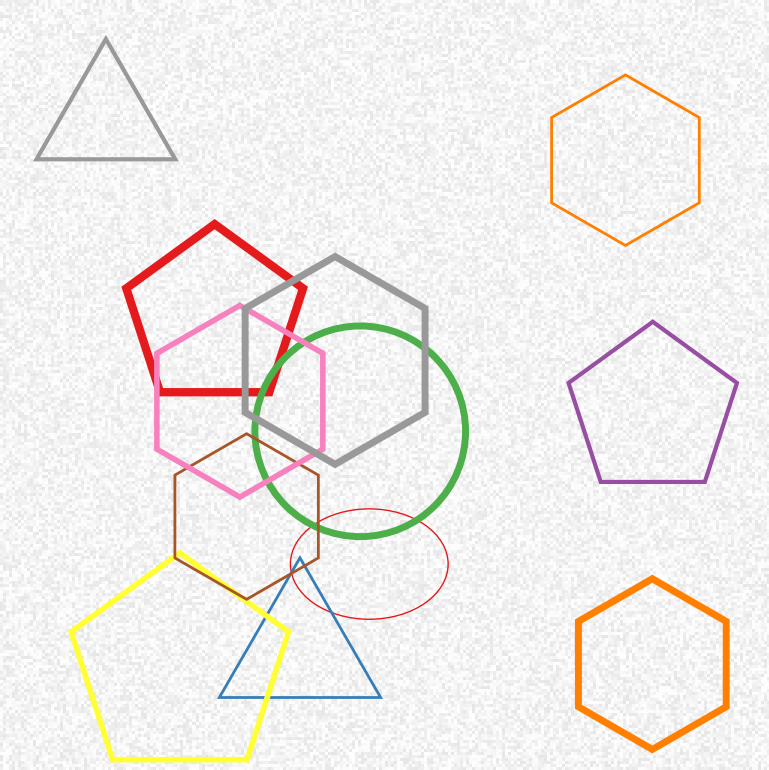[{"shape": "pentagon", "thickness": 3, "radius": 0.6, "center": [0.279, 0.588]}, {"shape": "oval", "thickness": 0.5, "radius": 0.51, "center": [0.48, 0.267]}, {"shape": "triangle", "thickness": 1, "radius": 0.6, "center": [0.39, 0.155]}, {"shape": "circle", "thickness": 2.5, "radius": 0.68, "center": [0.468, 0.44]}, {"shape": "pentagon", "thickness": 1.5, "radius": 0.57, "center": [0.848, 0.467]}, {"shape": "hexagon", "thickness": 2.5, "radius": 0.55, "center": [0.847, 0.138]}, {"shape": "hexagon", "thickness": 1, "radius": 0.55, "center": [0.812, 0.792]}, {"shape": "pentagon", "thickness": 2, "radius": 0.74, "center": [0.234, 0.133]}, {"shape": "hexagon", "thickness": 1, "radius": 0.54, "center": [0.32, 0.329]}, {"shape": "hexagon", "thickness": 2, "radius": 0.62, "center": [0.311, 0.479]}, {"shape": "hexagon", "thickness": 2.5, "radius": 0.67, "center": [0.435, 0.532]}, {"shape": "triangle", "thickness": 1.5, "radius": 0.52, "center": [0.137, 0.845]}]